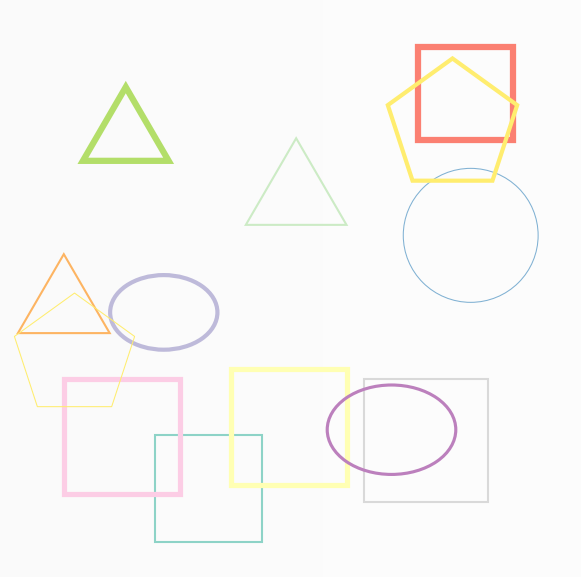[{"shape": "square", "thickness": 1, "radius": 0.46, "center": [0.359, 0.154]}, {"shape": "square", "thickness": 2.5, "radius": 0.5, "center": [0.497, 0.259]}, {"shape": "oval", "thickness": 2, "radius": 0.46, "center": [0.282, 0.458]}, {"shape": "square", "thickness": 3, "radius": 0.41, "center": [0.801, 0.837]}, {"shape": "circle", "thickness": 0.5, "radius": 0.58, "center": [0.81, 0.592]}, {"shape": "triangle", "thickness": 1, "radius": 0.46, "center": [0.11, 0.468]}, {"shape": "triangle", "thickness": 3, "radius": 0.43, "center": [0.216, 0.763]}, {"shape": "square", "thickness": 2.5, "radius": 0.5, "center": [0.21, 0.243]}, {"shape": "square", "thickness": 1, "radius": 0.53, "center": [0.733, 0.237]}, {"shape": "oval", "thickness": 1.5, "radius": 0.55, "center": [0.674, 0.255]}, {"shape": "triangle", "thickness": 1, "radius": 0.5, "center": [0.51, 0.66]}, {"shape": "pentagon", "thickness": 2, "radius": 0.58, "center": [0.778, 0.781]}, {"shape": "pentagon", "thickness": 0.5, "radius": 0.54, "center": [0.128, 0.383]}]